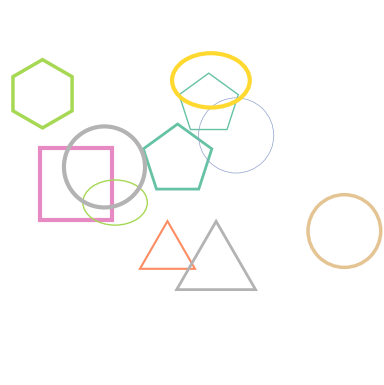[{"shape": "pentagon", "thickness": 2, "radius": 0.47, "center": [0.461, 0.584]}, {"shape": "pentagon", "thickness": 1, "radius": 0.4, "center": [0.542, 0.729]}, {"shape": "triangle", "thickness": 1.5, "radius": 0.41, "center": [0.435, 0.343]}, {"shape": "circle", "thickness": 0.5, "radius": 0.49, "center": [0.613, 0.648]}, {"shape": "square", "thickness": 3, "radius": 0.47, "center": [0.197, 0.522]}, {"shape": "oval", "thickness": 1, "radius": 0.42, "center": [0.299, 0.474]}, {"shape": "hexagon", "thickness": 2.5, "radius": 0.44, "center": [0.11, 0.756]}, {"shape": "oval", "thickness": 3, "radius": 0.5, "center": [0.548, 0.791]}, {"shape": "circle", "thickness": 2.5, "radius": 0.47, "center": [0.894, 0.4]}, {"shape": "circle", "thickness": 3, "radius": 0.53, "center": [0.271, 0.566]}, {"shape": "triangle", "thickness": 2, "radius": 0.59, "center": [0.561, 0.307]}]